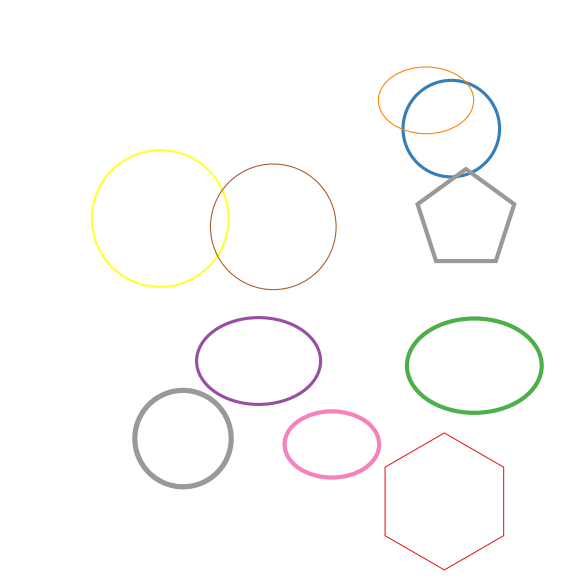[{"shape": "hexagon", "thickness": 0.5, "radius": 0.59, "center": [0.769, 0.131]}, {"shape": "circle", "thickness": 1.5, "radius": 0.42, "center": [0.781, 0.776]}, {"shape": "oval", "thickness": 2, "radius": 0.58, "center": [0.821, 0.366]}, {"shape": "oval", "thickness": 1.5, "radius": 0.54, "center": [0.448, 0.374]}, {"shape": "oval", "thickness": 0.5, "radius": 0.41, "center": [0.738, 0.825]}, {"shape": "circle", "thickness": 1, "radius": 0.59, "center": [0.277, 0.621]}, {"shape": "circle", "thickness": 0.5, "radius": 0.54, "center": [0.473, 0.606]}, {"shape": "oval", "thickness": 2, "radius": 0.41, "center": [0.575, 0.23]}, {"shape": "pentagon", "thickness": 2, "radius": 0.44, "center": [0.807, 0.618]}, {"shape": "circle", "thickness": 2.5, "radius": 0.42, "center": [0.317, 0.24]}]